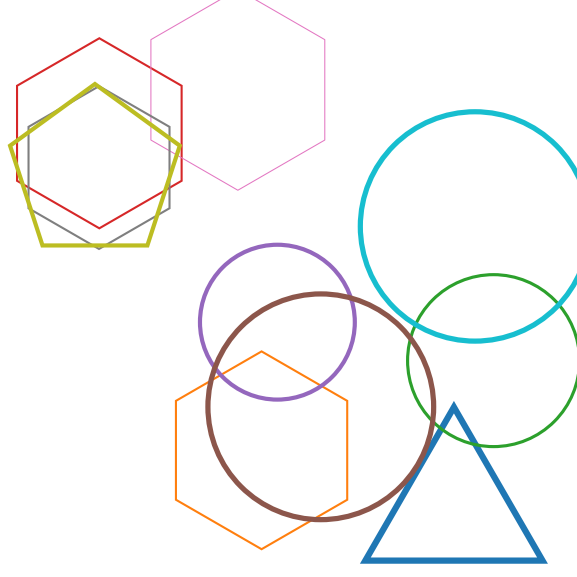[{"shape": "triangle", "thickness": 3, "radius": 0.89, "center": [0.786, 0.117]}, {"shape": "hexagon", "thickness": 1, "radius": 0.86, "center": [0.453, 0.219]}, {"shape": "circle", "thickness": 1.5, "radius": 0.74, "center": [0.855, 0.375]}, {"shape": "hexagon", "thickness": 1, "radius": 0.82, "center": [0.172, 0.768]}, {"shape": "circle", "thickness": 2, "radius": 0.67, "center": [0.48, 0.441]}, {"shape": "circle", "thickness": 2.5, "radius": 0.98, "center": [0.555, 0.295]}, {"shape": "hexagon", "thickness": 0.5, "radius": 0.87, "center": [0.412, 0.844]}, {"shape": "hexagon", "thickness": 1, "radius": 0.7, "center": [0.171, 0.709]}, {"shape": "pentagon", "thickness": 2, "radius": 0.77, "center": [0.164, 0.699]}, {"shape": "circle", "thickness": 2.5, "radius": 0.99, "center": [0.823, 0.607]}]